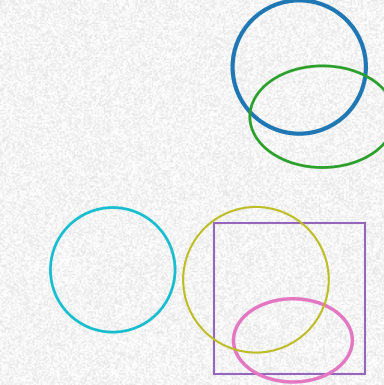[{"shape": "circle", "thickness": 3, "radius": 0.87, "center": [0.777, 0.826]}, {"shape": "oval", "thickness": 2, "radius": 0.94, "center": [0.838, 0.697]}, {"shape": "square", "thickness": 1.5, "radius": 0.98, "center": [0.752, 0.225]}, {"shape": "oval", "thickness": 2.5, "radius": 0.77, "center": [0.761, 0.116]}, {"shape": "circle", "thickness": 1.5, "radius": 0.95, "center": [0.665, 0.273]}, {"shape": "circle", "thickness": 2, "radius": 0.81, "center": [0.293, 0.299]}]